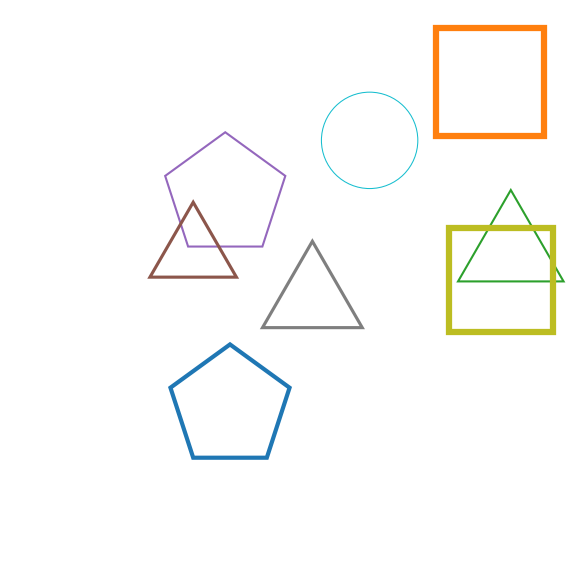[{"shape": "pentagon", "thickness": 2, "radius": 0.54, "center": [0.398, 0.294]}, {"shape": "square", "thickness": 3, "radius": 0.47, "center": [0.849, 0.857]}, {"shape": "triangle", "thickness": 1, "radius": 0.53, "center": [0.885, 0.565]}, {"shape": "pentagon", "thickness": 1, "radius": 0.55, "center": [0.39, 0.661]}, {"shape": "triangle", "thickness": 1.5, "radius": 0.43, "center": [0.335, 0.562]}, {"shape": "triangle", "thickness": 1.5, "radius": 0.5, "center": [0.541, 0.482]}, {"shape": "square", "thickness": 3, "radius": 0.45, "center": [0.868, 0.515]}, {"shape": "circle", "thickness": 0.5, "radius": 0.42, "center": [0.64, 0.756]}]